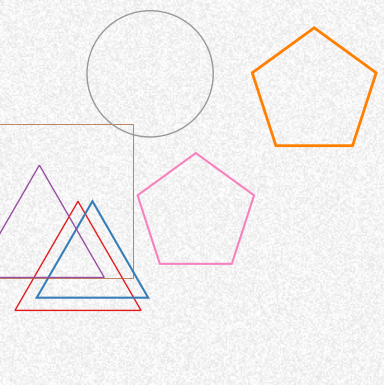[{"shape": "triangle", "thickness": 1, "radius": 0.94, "center": [0.203, 0.288]}, {"shape": "triangle", "thickness": 1.5, "radius": 0.84, "center": [0.24, 0.31]}, {"shape": "triangle", "thickness": 1, "radius": 0.97, "center": [0.102, 0.377]}, {"shape": "pentagon", "thickness": 2, "radius": 0.85, "center": [0.816, 0.759]}, {"shape": "square", "thickness": 0.5, "radius": 0.99, "center": [0.146, 0.478]}, {"shape": "pentagon", "thickness": 1.5, "radius": 0.8, "center": [0.509, 0.443]}, {"shape": "circle", "thickness": 1, "radius": 0.82, "center": [0.39, 0.808]}]